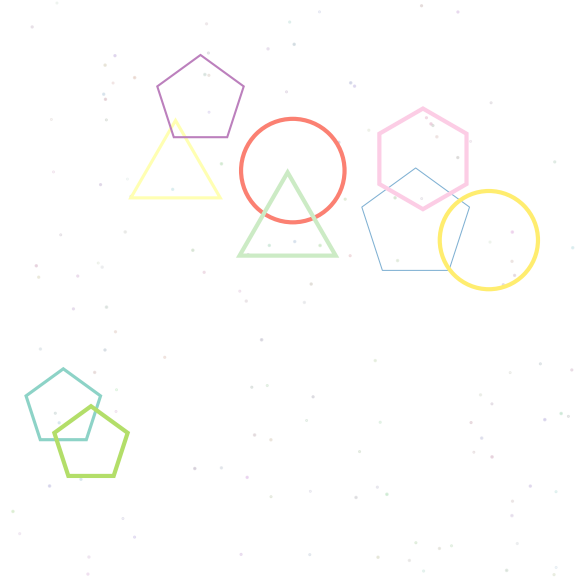[{"shape": "pentagon", "thickness": 1.5, "radius": 0.34, "center": [0.11, 0.293]}, {"shape": "triangle", "thickness": 1.5, "radius": 0.45, "center": [0.304, 0.701]}, {"shape": "circle", "thickness": 2, "radius": 0.45, "center": [0.507, 0.704]}, {"shape": "pentagon", "thickness": 0.5, "radius": 0.49, "center": [0.72, 0.61]}, {"shape": "pentagon", "thickness": 2, "radius": 0.33, "center": [0.158, 0.229]}, {"shape": "hexagon", "thickness": 2, "radius": 0.44, "center": [0.732, 0.724]}, {"shape": "pentagon", "thickness": 1, "radius": 0.39, "center": [0.347, 0.825]}, {"shape": "triangle", "thickness": 2, "radius": 0.48, "center": [0.498, 0.605]}, {"shape": "circle", "thickness": 2, "radius": 0.43, "center": [0.847, 0.583]}]